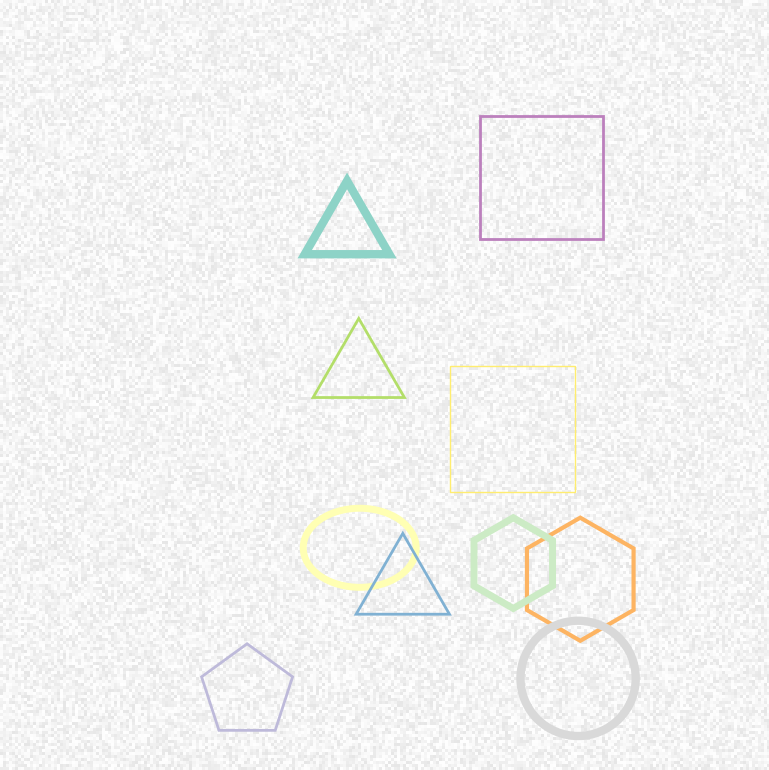[{"shape": "triangle", "thickness": 3, "radius": 0.32, "center": [0.451, 0.702]}, {"shape": "oval", "thickness": 2.5, "radius": 0.37, "center": [0.467, 0.289]}, {"shape": "pentagon", "thickness": 1, "radius": 0.31, "center": [0.321, 0.102]}, {"shape": "triangle", "thickness": 1, "radius": 0.35, "center": [0.523, 0.237]}, {"shape": "hexagon", "thickness": 1.5, "radius": 0.4, "center": [0.754, 0.248]}, {"shape": "triangle", "thickness": 1, "radius": 0.34, "center": [0.466, 0.518]}, {"shape": "circle", "thickness": 3, "radius": 0.37, "center": [0.751, 0.119]}, {"shape": "square", "thickness": 1, "radius": 0.4, "center": [0.704, 0.77]}, {"shape": "hexagon", "thickness": 2.5, "radius": 0.29, "center": [0.667, 0.269]}, {"shape": "square", "thickness": 0.5, "radius": 0.41, "center": [0.665, 0.443]}]